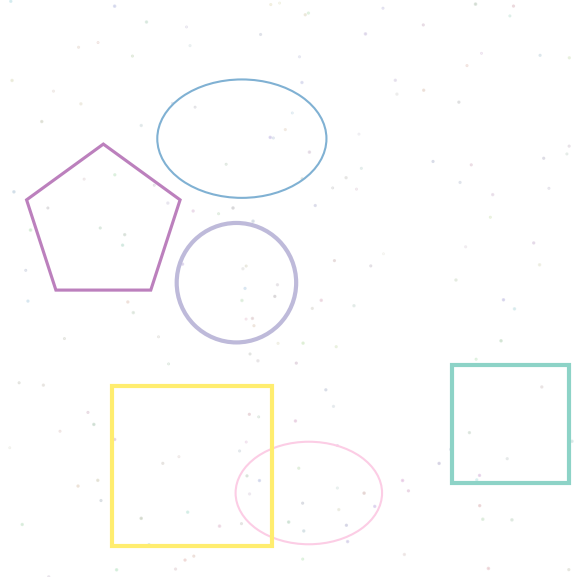[{"shape": "square", "thickness": 2, "radius": 0.51, "center": [0.884, 0.265]}, {"shape": "circle", "thickness": 2, "radius": 0.52, "center": [0.409, 0.51]}, {"shape": "oval", "thickness": 1, "radius": 0.73, "center": [0.419, 0.759]}, {"shape": "oval", "thickness": 1, "radius": 0.63, "center": [0.535, 0.145]}, {"shape": "pentagon", "thickness": 1.5, "radius": 0.7, "center": [0.179, 0.61]}, {"shape": "square", "thickness": 2, "radius": 0.69, "center": [0.333, 0.193]}]